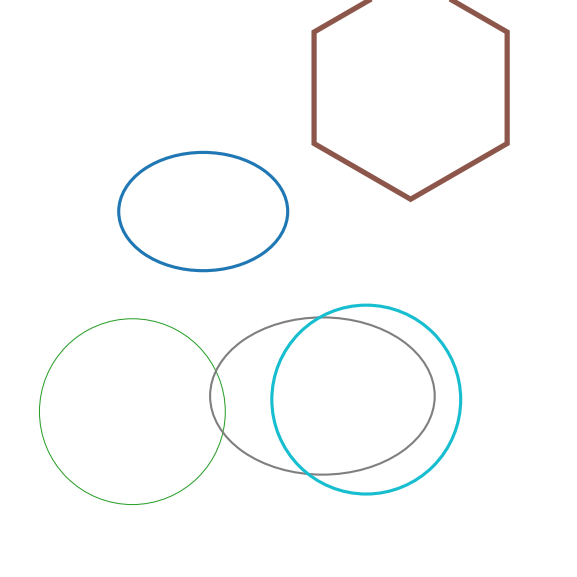[{"shape": "oval", "thickness": 1.5, "radius": 0.73, "center": [0.352, 0.633]}, {"shape": "circle", "thickness": 0.5, "radius": 0.8, "center": [0.229, 0.286]}, {"shape": "hexagon", "thickness": 2.5, "radius": 0.97, "center": [0.711, 0.847]}, {"shape": "oval", "thickness": 1, "radius": 0.97, "center": [0.558, 0.313]}, {"shape": "circle", "thickness": 1.5, "radius": 0.82, "center": [0.634, 0.307]}]